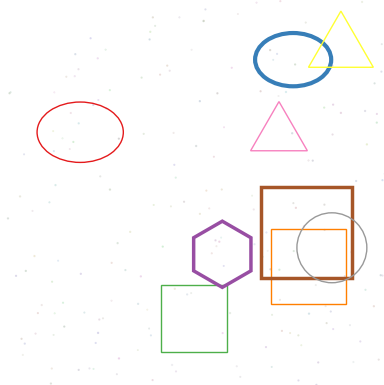[{"shape": "oval", "thickness": 1, "radius": 0.56, "center": [0.208, 0.657]}, {"shape": "oval", "thickness": 3, "radius": 0.49, "center": [0.761, 0.845]}, {"shape": "square", "thickness": 1, "radius": 0.43, "center": [0.504, 0.172]}, {"shape": "hexagon", "thickness": 2.5, "radius": 0.43, "center": [0.577, 0.34]}, {"shape": "square", "thickness": 1, "radius": 0.49, "center": [0.802, 0.308]}, {"shape": "triangle", "thickness": 1, "radius": 0.49, "center": [0.885, 0.874]}, {"shape": "square", "thickness": 2.5, "radius": 0.59, "center": [0.797, 0.396]}, {"shape": "triangle", "thickness": 1, "radius": 0.43, "center": [0.725, 0.651]}, {"shape": "circle", "thickness": 1, "radius": 0.45, "center": [0.862, 0.356]}]